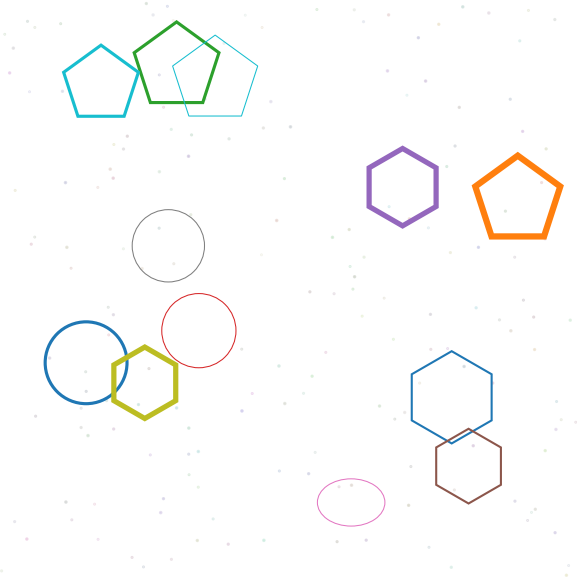[{"shape": "circle", "thickness": 1.5, "radius": 0.35, "center": [0.149, 0.371]}, {"shape": "hexagon", "thickness": 1, "radius": 0.4, "center": [0.782, 0.311]}, {"shape": "pentagon", "thickness": 3, "radius": 0.39, "center": [0.897, 0.652]}, {"shape": "pentagon", "thickness": 1.5, "radius": 0.39, "center": [0.306, 0.884]}, {"shape": "circle", "thickness": 0.5, "radius": 0.32, "center": [0.344, 0.427]}, {"shape": "hexagon", "thickness": 2.5, "radius": 0.33, "center": [0.697, 0.675]}, {"shape": "hexagon", "thickness": 1, "radius": 0.32, "center": [0.811, 0.192]}, {"shape": "oval", "thickness": 0.5, "radius": 0.29, "center": [0.608, 0.129]}, {"shape": "circle", "thickness": 0.5, "radius": 0.31, "center": [0.292, 0.573]}, {"shape": "hexagon", "thickness": 2.5, "radius": 0.31, "center": [0.251, 0.336]}, {"shape": "pentagon", "thickness": 1.5, "radius": 0.34, "center": [0.175, 0.853]}, {"shape": "pentagon", "thickness": 0.5, "radius": 0.39, "center": [0.373, 0.861]}]